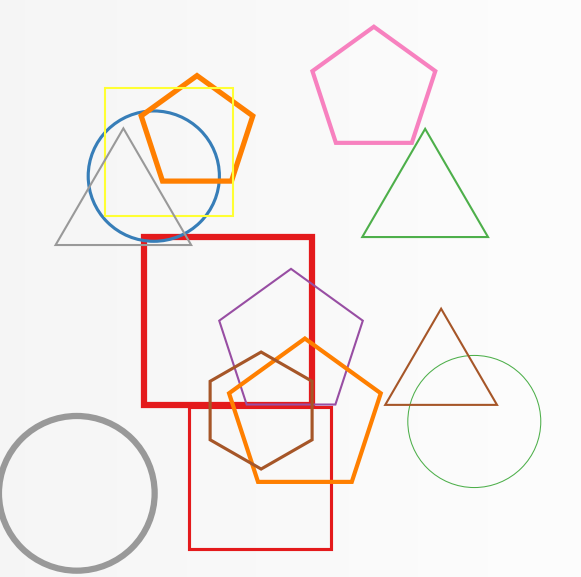[{"shape": "square", "thickness": 1.5, "radius": 0.61, "center": [0.447, 0.172]}, {"shape": "square", "thickness": 3, "radius": 0.73, "center": [0.392, 0.443]}, {"shape": "circle", "thickness": 1.5, "radius": 0.56, "center": [0.265, 0.694]}, {"shape": "circle", "thickness": 0.5, "radius": 0.57, "center": [0.816, 0.269]}, {"shape": "triangle", "thickness": 1, "radius": 0.62, "center": [0.731, 0.651]}, {"shape": "pentagon", "thickness": 1, "radius": 0.65, "center": [0.501, 0.404]}, {"shape": "pentagon", "thickness": 2, "radius": 0.69, "center": [0.525, 0.276]}, {"shape": "pentagon", "thickness": 2.5, "radius": 0.5, "center": [0.339, 0.767]}, {"shape": "square", "thickness": 1, "radius": 0.55, "center": [0.291, 0.736]}, {"shape": "hexagon", "thickness": 1.5, "radius": 0.51, "center": [0.449, 0.288]}, {"shape": "triangle", "thickness": 1, "radius": 0.56, "center": [0.759, 0.354]}, {"shape": "pentagon", "thickness": 2, "radius": 0.56, "center": [0.643, 0.842]}, {"shape": "triangle", "thickness": 1, "radius": 0.67, "center": [0.212, 0.642]}, {"shape": "circle", "thickness": 3, "radius": 0.67, "center": [0.132, 0.145]}]